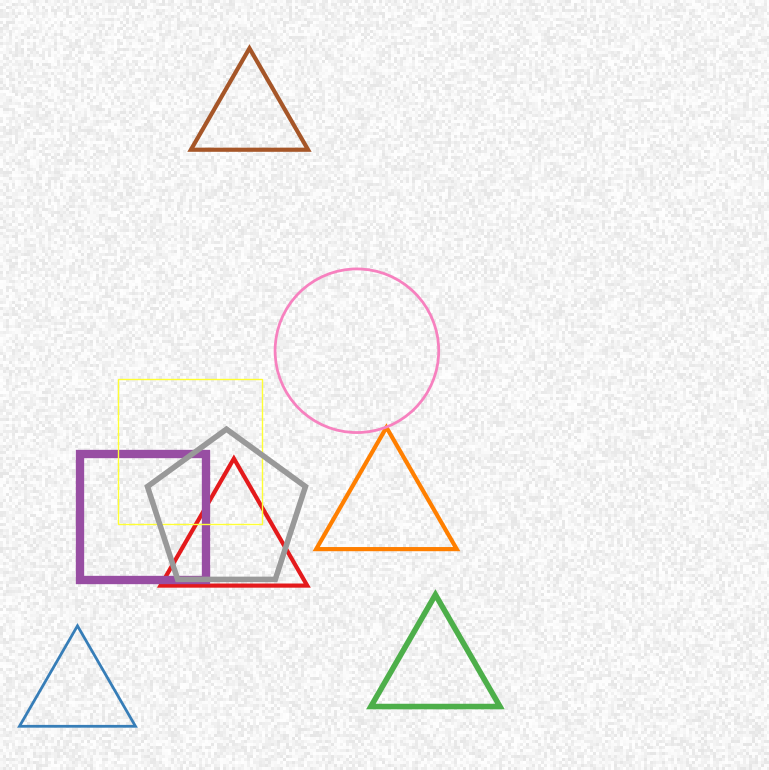[{"shape": "triangle", "thickness": 1.5, "radius": 0.55, "center": [0.304, 0.294]}, {"shape": "triangle", "thickness": 1, "radius": 0.43, "center": [0.101, 0.1]}, {"shape": "triangle", "thickness": 2, "radius": 0.48, "center": [0.565, 0.131]}, {"shape": "square", "thickness": 3, "radius": 0.41, "center": [0.186, 0.328]}, {"shape": "triangle", "thickness": 1.5, "radius": 0.53, "center": [0.502, 0.34]}, {"shape": "square", "thickness": 0.5, "radius": 0.47, "center": [0.246, 0.414]}, {"shape": "triangle", "thickness": 1.5, "radius": 0.44, "center": [0.324, 0.849]}, {"shape": "circle", "thickness": 1, "radius": 0.53, "center": [0.464, 0.544]}, {"shape": "pentagon", "thickness": 2, "radius": 0.54, "center": [0.294, 0.335]}]